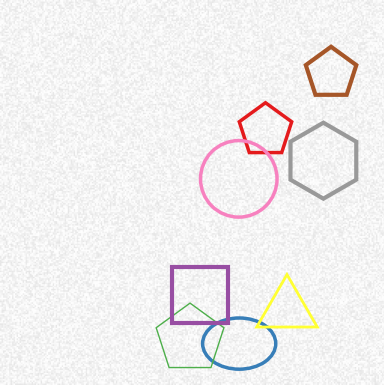[{"shape": "pentagon", "thickness": 2.5, "radius": 0.36, "center": [0.69, 0.662]}, {"shape": "oval", "thickness": 2.5, "radius": 0.47, "center": [0.621, 0.108]}, {"shape": "pentagon", "thickness": 1, "radius": 0.46, "center": [0.494, 0.12]}, {"shape": "square", "thickness": 3, "radius": 0.36, "center": [0.52, 0.234]}, {"shape": "triangle", "thickness": 2, "radius": 0.45, "center": [0.745, 0.196]}, {"shape": "pentagon", "thickness": 3, "radius": 0.34, "center": [0.86, 0.81]}, {"shape": "circle", "thickness": 2.5, "radius": 0.5, "center": [0.62, 0.535]}, {"shape": "hexagon", "thickness": 3, "radius": 0.49, "center": [0.84, 0.583]}]